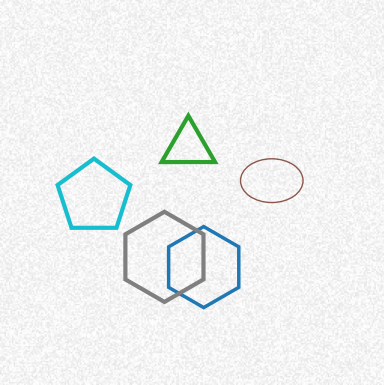[{"shape": "hexagon", "thickness": 2.5, "radius": 0.53, "center": [0.529, 0.306]}, {"shape": "triangle", "thickness": 3, "radius": 0.4, "center": [0.489, 0.619]}, {"shape": "oval", "thickness": 1, "radius": 0.41, "center": [0.706, 0.531]}, {"shape": "hexagon", "thickness": 3, "radius": 0.59, "center": [0.427, 0.333]}, {"shape": "pentagon", "thickness": 3, "radius": 0.5, "center": [0.244, 0.489]}]